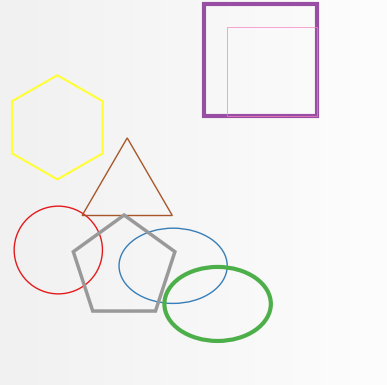[{"shape": "circle", "thickness": 1, "radius": 0.57, "center": [0.15, 0.351]}, {"shape": "oval", "thickness": 1, "radius": 0.7, "center": [0.447, 0.31]}, {"shape": "oval", "thickness": 3, "radius": 0.69, "center": [0.562, 0.211]}, {"shape": "square", "thickness": 3, "radius": 0.73, "center": [0.672, 0.845]}, {"shape": "hexagon", "thickness": 1.5, "radius": 0.68, "center": [0.148, 0.669]}, {"shape": "triangle", "thickness": 1, "radius": 0.67, "center": [0.328, 0.507]}, {"shape": "square", "thickness": 0.5, "radius": 0.58, "center": [0.701, 0.814]}, {"shape": "pentagon", "thickness": 2.5, "radius": 0.69, "center": [0.32, 0.304]}]